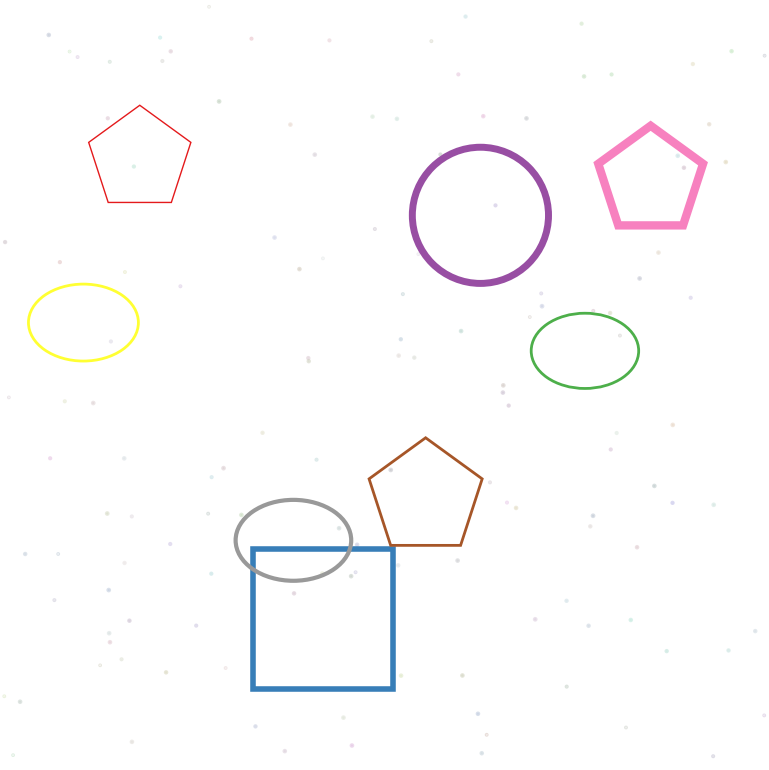[{"shape": "pentagon", "thickness": 0.5, "radius": 0.35, "center": [0.182, 0.794]}, {"shape": "square", "thickness": 2, "radius": 0.46, "center": [0.419, 0.196]}, {"shape": "oval", "thickness": 1, "radius": 0.35, "center": [0.76, 0.544]}, {"shape": "circle", "thickness": 2.5, "radius": 0.44, "center": [0.624, 0.72]}, {"shape": "oval", "thickness": 1, "radius": 0.36, "center": [0.108, 0.581]}, {"shape": "pentagon", "thickness": 1, "radius": 0.39, "center": [0.553, 0.354]}, {"shape": "pentagon", "thickness": 3, "radius": 0.36, "center": [0.845, 0.765]}, {"shape": "oval", "thickness": 1.5, "radius": 0.38, "center": [0.381, 0.298]}]